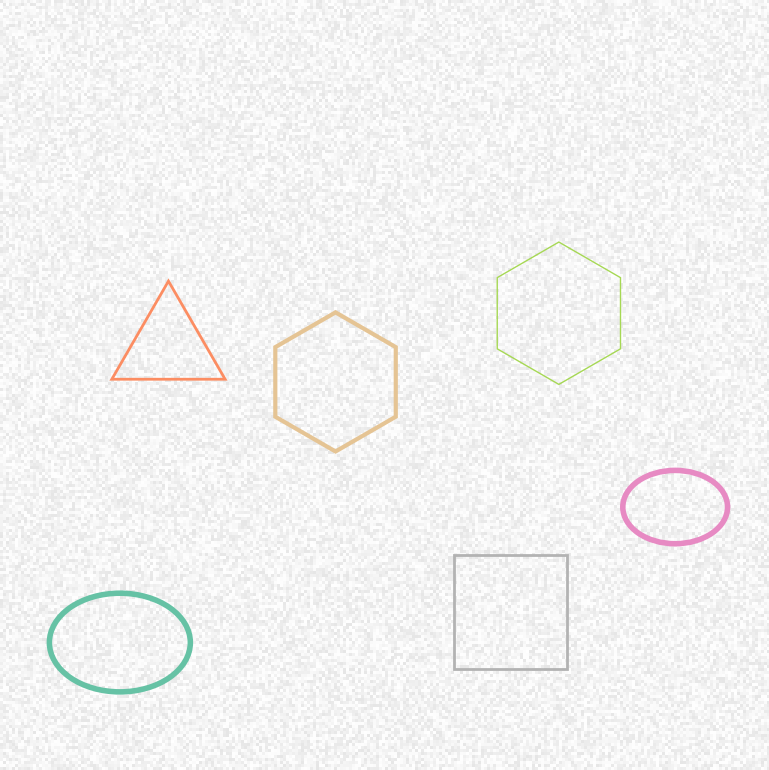[{"shape": "oval", "thickness": 2, "radius": 0.46, "center": [0.156, 0.166]}, {"shape": "triangle", "thickness": 1, "radius": 0.42, "center": [0.219, 0.55]}, {"shape": "oval", "thickness": 2, "radius": 0.34, "center": [0.877, 0.341]}, {"shape": "hexagon", "thickness": 0.5, "radius": 0.46, "center": [0.726, 0.593]}, {"shape": "hexagon", "thickness": 1.5, "radius": 0.45, "center": [0.436, 0.504]}, {"shape": "square", "thickness": 1, "radius": 0.37, "center": [0.663, 0.205]}]